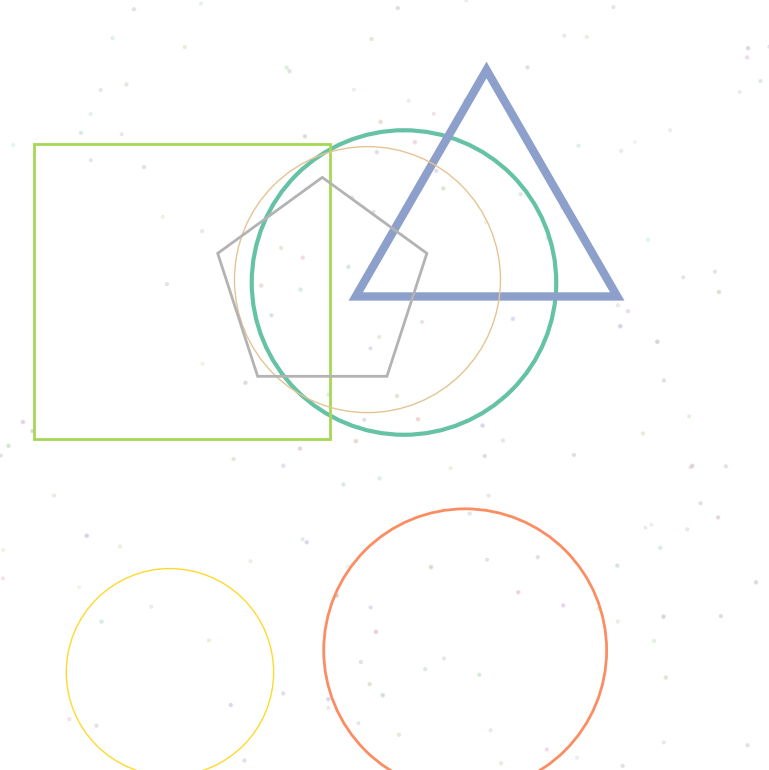[{"shape": "circle", "thickness": 1.5, "radius": 0.99, "center": [0.525, 0.633]}, {"shape": "circle", "thickness": 1, "radius": 0.92, "center": [0.604, 0.155]}, {"shape": "triangle", "thickness": 3, "radius": 0.98, "center": [0.632, 0.713]}, {"shape": "square", "thickness": 1, "radius": 0.96, "center": [0.236, 0.622]}, {"shape": "circle", "thickness": 0.5, "radius": 0.67, "center": [0.221, 0.127]}, {"shape": "circle", "thickness": 0.5, "radius": 0.86, "center": [0.477, 0.637]}, {"shape": "pentagon", "thickness": 1, "radius": 0.71, "center": [0.419, 0.627]}]